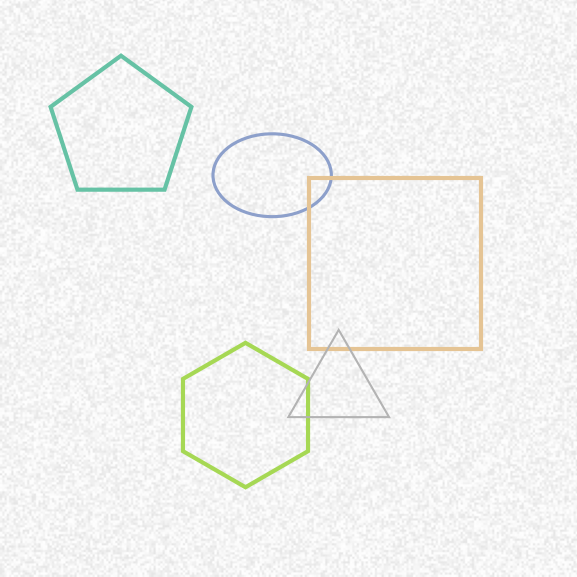[{"shape": "pentagon", "thickness": 2, "radius": 0.64, "center": [0.21, 0.774]}, {"shape": "oval", "thickness": 1.5, "radius": 0.51, "center": [0.471, 0.696]}, {"shape": "hexagon", "thickness": 2, "radius": 0.63, "center": [0.425, 0.28]}, {"shape": "square", "thickness": 2, "radius": 0.74, "center": [0.684, 0.543]}, {"shape": "triangle", "thickness": 1, "radius": 0.5, "center": [0.586, 0.327]}]